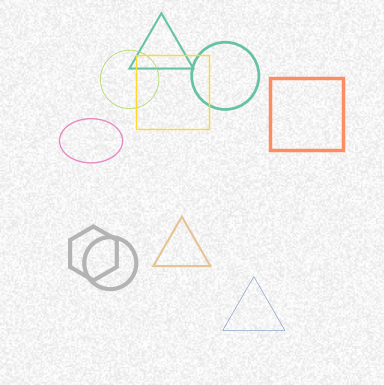[{"shape": "circle", "thickness": 2, "radius": 0.44, "center": [0.585, 0.803]}, {"shape": "triangle", "thickness": 1.5, "radius": 0.48, "center": [0.419, 0.87]}, {"shape": "square", "thickness": 2.5, "radius": 0.47, "center": [0.796, 0.704]}, {"shape": "triangle", "thickness": 0.5, "radius": 0.47, "center": [0.659, 0.188]}, {"shape": "oval", "thickness": 1, "radius": 0.41, "center": [0.237, 0.634]}, {"shape": "circle", "thickness": 0.5, "radius": 0.38, "center": [0.337, 0.794]}, {"shape": "square", "thickness": 1, "radius": 0.48, "center": [0.448, 0.761]}, {"shape": "triangle", "thickness": 1.5, "radius": 0.43, "center": [0.472, 0.352]}, {"shape": "circle", "thickness": 3, "radius": 0.34, "center": [0.286, 0.317]}, {"shape": "hexagon", "thickness": 3, "radius": 0.35, "center": [0.243, 0.342]}]